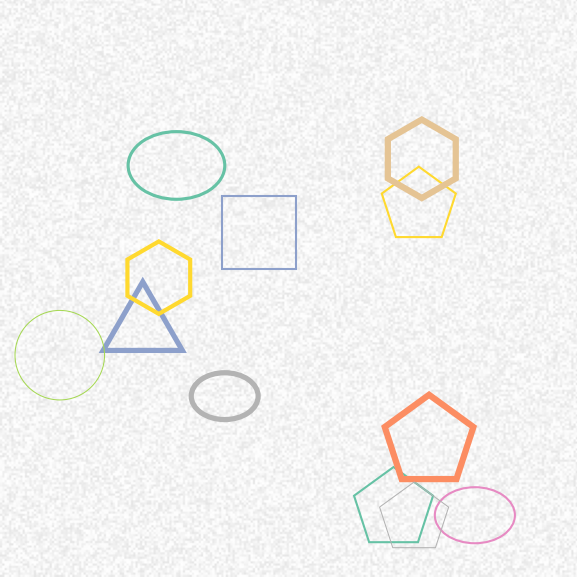[{"shape": "pentagon", "thickness": 1, "radius": 0.36, "center": [0.681, 0.118]}, {"shape": "oval", "thickness": 1.5, "radius": 0.42, "center": [0.306, 0.713]}, {"shape": "pentagon", "thickness": 3, "radius": 0.4, "center": [0.743, 0.235]}, {"shape": "square", "thickness": 1, "radius": 0.32, "center": [0.449, 0.597]}, {"shape": "triangle", "thickness": 2.5, "radius": 0.4, "center": [0.247, 0.432]}, {"shape": "oval", "thickness": 1, "radius": 0.35, "center": [0.822, 0.107]}, {"shape": "circle", "thickness": 0.5, "radius": 0.39, "center": [0.103, 0.384]}, {"shape": "pentagon", "thickness": 1, "radius": 0.34, "center": [0.725, 0.643]}, {"shape": "hexagon", "thickness": 2, "radius": 0.31, "center": [0.275, 0.518]}, {"shape": "hexagon", "thickness": 3, "radius": 0.34, "center": [0.73, 0.724]}, {"shape": "oval", "thickness": 2.5, "radius": 0.29, "center": [0.389, 0.313]}, {"shape": "pentagon", "thickness": 0.5, "radius": 0.31, "center": [0.717, 0.102]}]